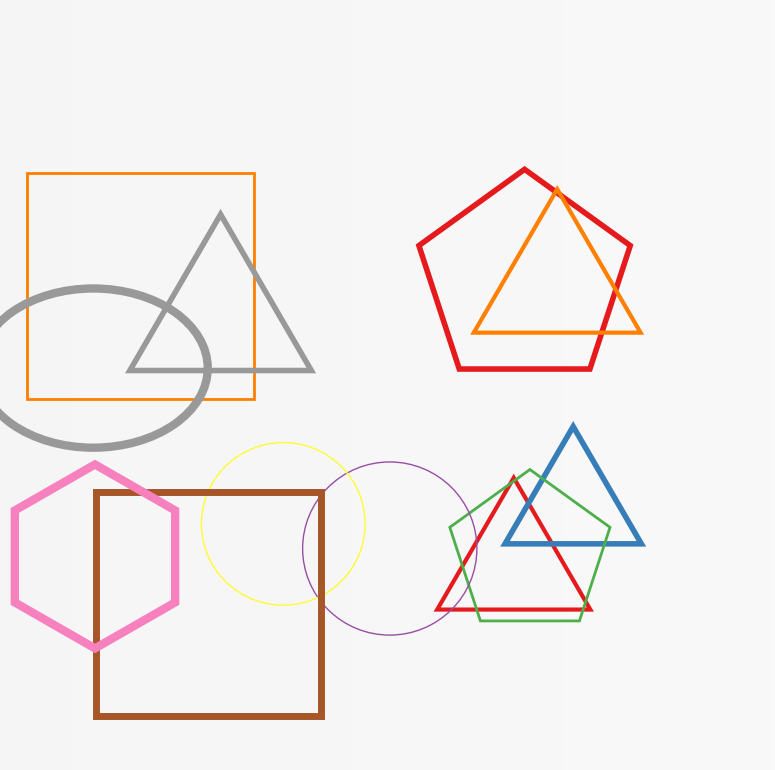[{"shape": "triangle", "thickness": 1.5, "radius": 0.57, "center": [0.663, 0.265]}, {"shape": "pentagon", "thickness": 2, "radius": 0.72, "center": [0.677, 0.637]}, {"shape": "triangle", "thickness": 2, "radius": 0.51, "center": [0.74, 0.345]}, {"shape": "pentagon", "thickness": 1, "radius": 0.54, "center": [0.684, 0.282]}, {"shape": "circle", "thickness": 0.5, "radius": 0.56, "center": [0.503, 0.288]}, {"shape": "square", "thickness": 1, "radius": 0.73, "center": [0.181, 0.629]}, {"shape": "triangle", "thickness": 1.5, "radius": 0.62, "center": [0.719, 0.63]}, {"shape": "circle", "thickness": 0.5, "radius": 0.53, "center": [0.366, 0.32]}, {"shape": "square", "thickness": 2.5, "radius": 0.73, "center": [0.269, 0.215]}, {"shape": "hexagon", "thickness": 3, "radius": 0.6, "center": [0.123, 0.277]}, {"shape": "oval", "thickness": 3, "radius": 0.74, "center": [0.12, 0.522]}, {"shape": "triangle", "thickness": 2, "radius": 0.68, "center": [0.285, 0.586]}]